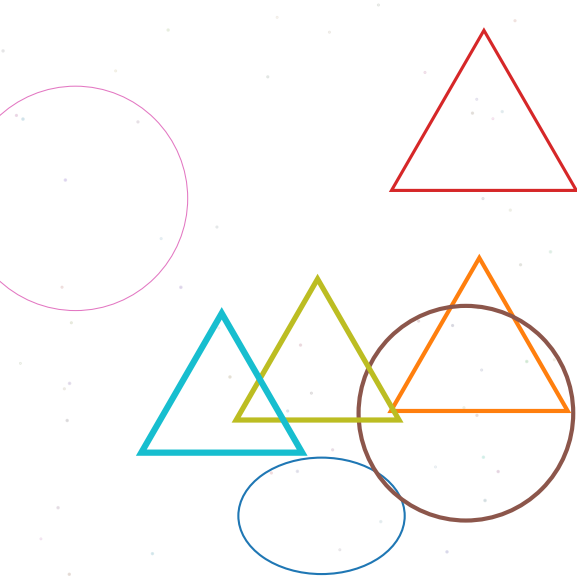[{"shape": "oval", "thickness": 1, "radius": 0.72, "center": [0.557, 0.106]}, {"shape": "triangle", "thickness": 2, "radius": 0.88, "center": [0.83, 0.376]}, {"shape": "triangle", "thickness": 1.5, "radius": 0.92, "center": [0.838, 0.762]}, {"shape": "circle", "thickness": 2, "radius": 0.93, "center": [0.807, 0.284]}, {"shape": "circle", "thickness": 0.5, "radius": 0.97, "center": [0.131, 0.656]}, {"shape": "triangle", "thickness": 2.5, "radius": 0.81, "center": [0.55, 0.353]}, {"shape": "triangle", "thickness": 3, "radius": 0.8, "center": [0.384, 0.296]}]